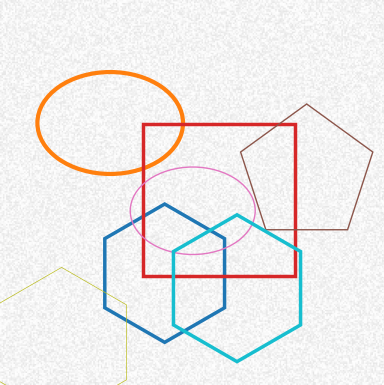[{"shape": "hexagon", "thickness": 2.5, "radius": 0.9, "center": [0.428, 0.29]}, {"shape": "oval", "thickness": 3, "radius": 0.95, "center": [0.286, 0.681]}, {"shape": "square", "thickness": 2.5, "radius": 0.99, "center": [0.568, 0.48]}, {"shape": "pentagon", "thickness": 1, "radius": 0.9, "center": [0.797, 0.549]}, {"shape": "oval", "thickness": 1, "radius": 0.81, "center": [0.501, 0.453]}, {"shape": "hexagon", "thickness": 0.5, "radius": 0.97, "center": [0.16, 0.111]}, {"shape": "hexagon", "thickness": 2.5, "radius": 0.95, "center": [0.616, 0.251]}]